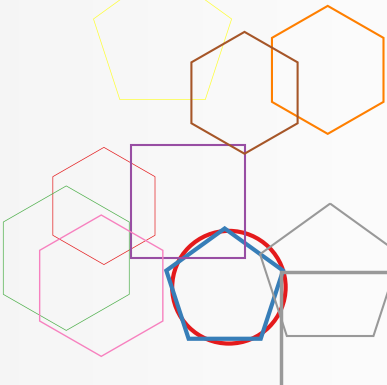[{"shape": "circle", "thickness": 3, "radius": 0.73, "center": [0.591, 0.254]}, {"shape": "hexagon", "thickness": 0.5, "radius": 0.76, "center": [0.268, 0.465]}, {"shape": "pentagon", "thickness": 3, "radius": 0.79, "center": [0.58, 0.248]}, {"shape": "hexagon", "thickness": 0.5, "radius": 0.94, "center": [0.171, 0.329]}, {"shape": "square", "thickness": 1.5, "radius": 0.74, "center": [0.486, 0.476]}, {"shape": "hexagon", "thickness": 1.5, "radius": 0.83, "center": [0.846, 0.819]}, {"shape": "pentagon", "thickness": 0.5, "radius": 0.94, "center": [0.419, 0.893]}, {"shape": "hexagon", "thickness": 1.5, "radius": 0.79, "center": [0.631, 0.759]}, {"shape": "hexagon", "thickness": 1, "radius": 0.92, "center": [0.261, 0.258]}, {"shape": "square", "thickness": 2.5, "radius": 0.77, "center": [0.878, 0.141]}, {"shape": "pentagon", "thickness": 1.5, "radius": 0.95, "center": [0.852, 0.281]}]